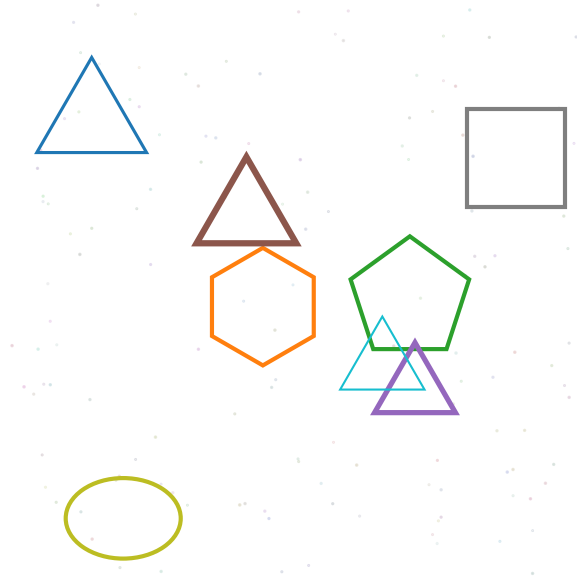[{"shape": "triangle", "thickness": 1.5, "radius": 0.55, "center": [0.159, 0.79]}, {"shape": "hexagon", "thickness": 2, "radius": 0.51, "center": [0.455, 0.468]}, {"shape": "pentagon", "thickness": 2, "radius": 0.54, "center": [0.71, 0.482]}, {"shape": "triangle", "thickness": 2.5, "radius": 0.4, "center": [0.719, 0.325]}, {"shape": "triangle", "thickness": 3, "radius": 0.5, "center": [0.427, 0.628]}, {"shape": "square", "thickness": 2, "radius": 0.42, "center": [0.894, 0.726]}, {"shape": "oval", "thickness": 2, "radius": 0.5, "center": [0.213, 0.102]}, {"shape": "triangle", "thickness": 1, "radius": 0.42, "center": [0.662, 0.367]}]